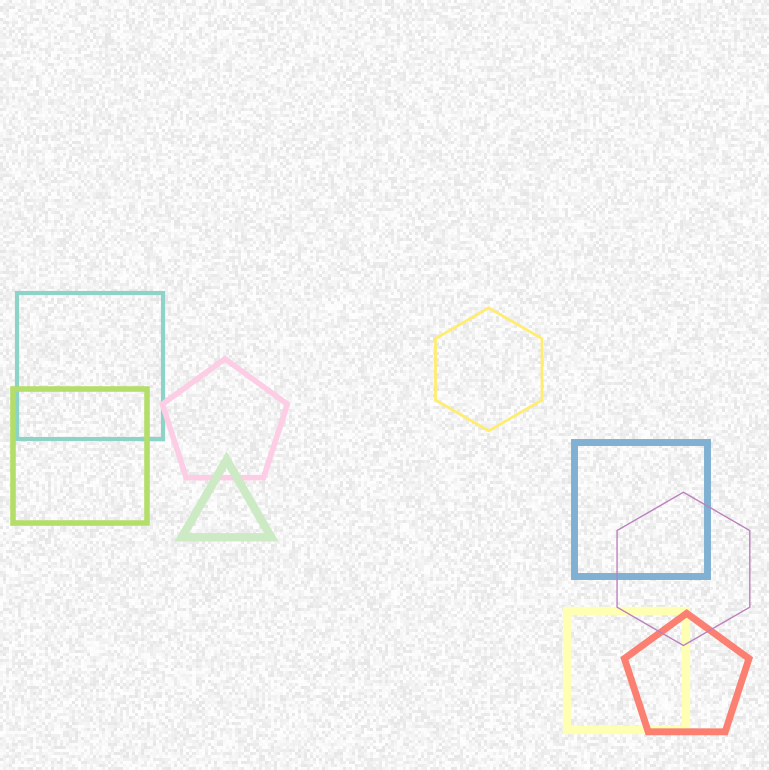[{"shape": "square", "thickness": 1.5, "radius": 0.47, "center": [0.117, 0.525]}, {"shape": "square", "thickness": 3, "radius": 0.39, "center": [0.813, 0.129]}, {"shape": "pentagon", "thickness": 2.5, "radius": 0.43, "center": [0.892, 0.118]}, {"shape": "square", "thickness": 2.5, "radius": 0.43, "center": [0.832, 0.339]}, {"shape": "square", "thickness": 2, "radius": 0.43, "center": [0.104, 0.408]}, {"shape": "pentagon", "thickness": 2, "radius": 0.43, "center": [0.292, 0.449]}, {"shape": "hexagon", "thickness": 0.5, "radius": 0.5, "center": [0.888, 0.261]}, {"shape": "triangle", "thickness": 3, "radius": 0.34, "center": [0.294, 0.336]}, {"shape": "hexagon", "thickness": 1, "radius": 0.4, "center": [0.635, 0.52]}]